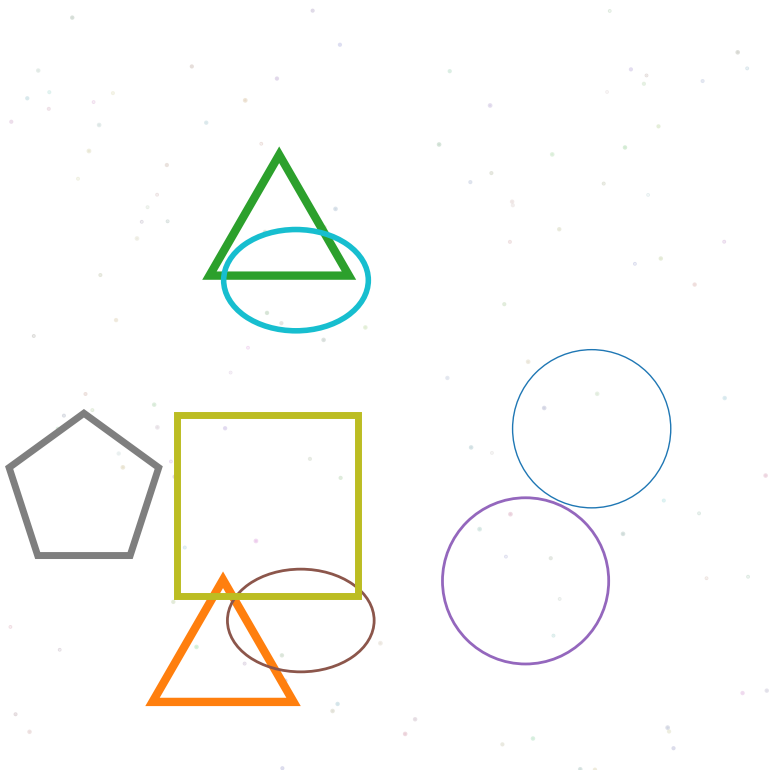[{"shape": "circle", "thickness": 0.5, "radius": 0.51, "center": [0.768, 0.443]}, {"shape": "triangle", "thickness": 3, "radius": 0.53, "center": [0.29, 0.141]}, {"shape": "triangle", "thickness": 3, "radius": 0.52, "center": [0.363, 0.694]}, {"shape": "circle", "thickness": 1, "radius": 0.54, "center": [0.683, 0.246]}, {"shape": "oval", "thickness": 1, "radius": 0.48, "center": [0.391, 0.194]}, {"shape": "pentagon", "thickness": 2.5, "radius": 0.51, "center": [0.109, 0.361]}, {"shape": "square", "thickness": 2.5, "radius": 0.59, "center": [0.348, 0.343]}, {"shape": "oval", "thickness": 2, "radius": 0.47, "center": [0.384, 0.636]}]